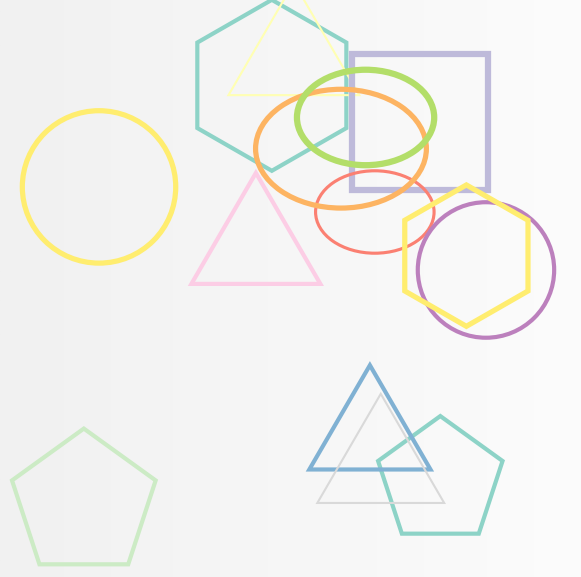[{"shape": "pentagon", "thickness": 2, "radius": 0.56, "center": [0.758, 0.166]}, {"shape": "hexagon", "thickness": 2, "radius": 0.74, "center": [0.468, 0.851]}, {"shape": "triangle", "thickness": 1, "radius": 0.65, "center": [0.506, 0.899]}, {"shape": "square", "thickness": 3, "radius": 0.59, "center": [0.722, 0.788]}, {"shape": "oval", "thickness": 1.5, "radius": 0.51, "center": [0.645, 0.632]}, {"shape": "triangle", "thickness": 2, "radius": 0.6, "center": [0.636, 0.246]}, {"shape": "oval", "thickness": 2.5, "radius": 0.73, "center": [0.587, 0.742]}, {"shape": "oval", "thickness": 3, "radius": 0.59, "center": [0.629, 0.796]}, {"shape": "triangle", "thickness": 2, "radius": 0.64, "center": [0.44, 0.572]}, {"shape": "triangle", "thickness": 1, "radius": 0.63, "center": [0.655, 0.191]}, {"shape": "circle", "thickness": 2, "radius": 0.59, "center": [0.836, 0.532]}, {"shape": "pentagon", "thickness": 2, "radius": 0.65, "center": [0.144, 0.127]}, {"shape": "hexagon", "thickness": 2.5, "radius": 0.61, "center": [0.802, 0.556]}, {"shape": "circle", "thickness": 2.5, "radius": 0.66, "center": [0.17, 0.675]}]